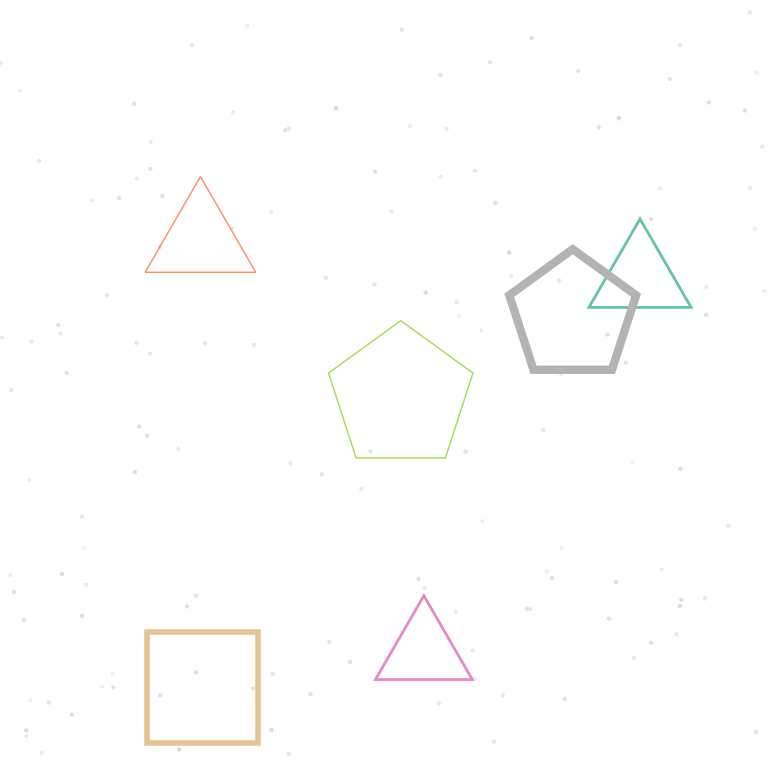[{"shape": "triangle", "thickness": 1, "radius": 0.38, "center": [0.831, 0.639]}, {"shape": "triangle", "thickness": 0.5, "radius": 0.41, "center": [0.26, 0.688]}, {"shape": "triangle", "thickness": 1, "radius": 0.36, "center": [0.55, 0.154]}, {"shape": "pentagon", "thickness": 0.5, "radius": 0.49, "center": [0.52, 0.485]}, {"shape": "square", "thickness": 2, "radius": 0.36, "center": [0.263, 0.107]}, {"shape": "pentagon", "thickness": 3, "radius": 0.43, "center": [0.744, 0.59]}]